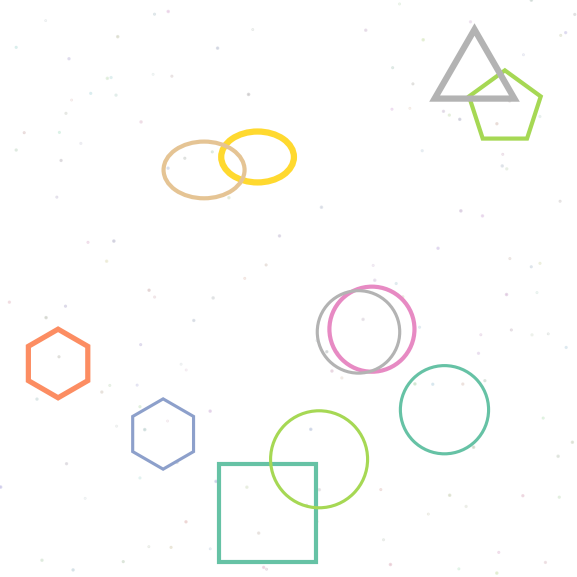[{"shape": "circle", "thickness": 1.5, "radius": 0.38, "center": [0.77, 0.29]}, {"shape": "square", "thickness": 2, "radius": 0.42, "center": [0.463, 0.111]}, {"shape": "hexagon", "thickness": 2.5, "radius": 0.3, "center": [0.101, 0.37]}, {"shape": "hexagon", "thickness": 1.5, "radius": 0.3, "center": [0.282, 0.248]}, {"shape": "circle", "thickness": 2, "radius": 0.37, "center": [0.644, 0.429]}, {"shape": "circle", "thickness": 1.5, "radius": 0.42, "center": [0.553, 0.204]}, {"shape": "pentagon", "thickness": 2, "radius": 0.33, "center": [0.874, 0.812]}, {"shape": "oval", "thickness": 3, "radius": 0.31, "center": [0.446, 0.727]}, {"shape": "oval", "thickness": 2, "radius": 0.35, "center": [0.353, 0.705]}, {"shape": "triangle", "thickness": 3, "radius": 0.4, "center": [0.822, 0.868]}, {"shape": "circle", "thickness": 1.5, "radius": 0.36, "center": [0.621, 0.424]}]